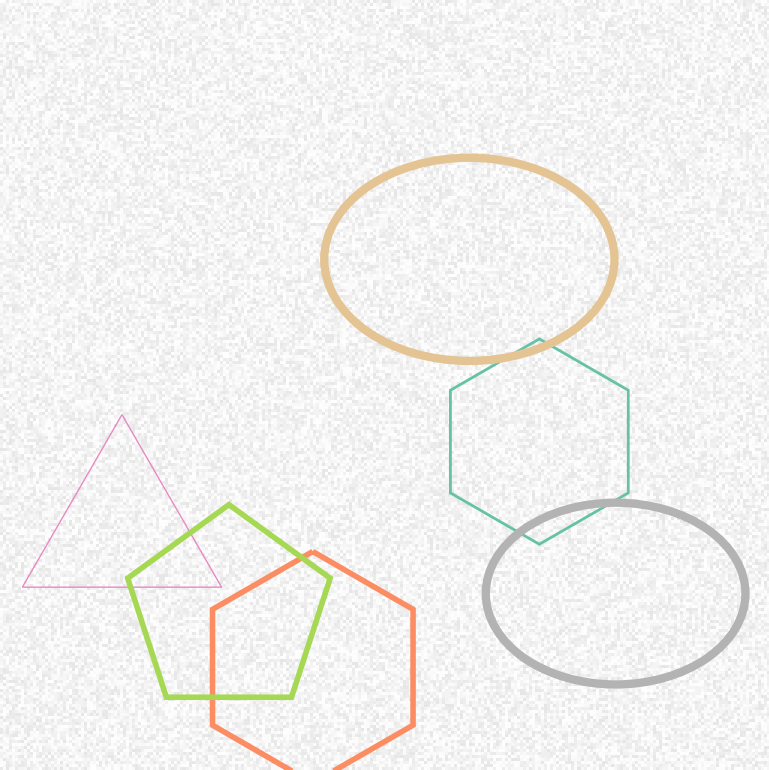[{"shape": "hexagon", "thickness": 1, "radius": 0.67, "center": [0.7, 0.427]}, {"shape": "hexagon", "thickness": 2, "radius": 0.75, "center": [0.406, 0.133]}, {"shape": "triangle", "thickness": 0.5, "radius": 0.75, "center": [0.158, 0.312]}, {"shape": "pentagon", "thickness": 2, "radius": 0.69, "center": [0.297, 0.206]}, {"shape": "oval", "thickness": 3, "radius": 0.94, "center": [0.61, 0.663]}, {"shape": "oval", "thickness": 3, "radius": 0.84, "center": [0.8, 0.229]}]